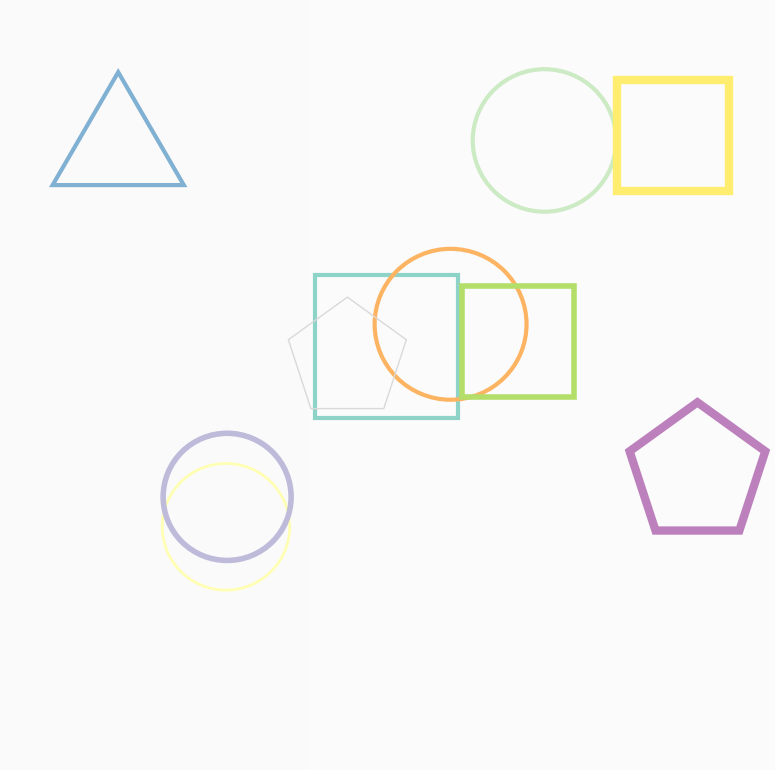[{"shape": "square", "thickness": 1.5, "radius": 0.46, "center": [0.498, 0.55]}, {"shape": "circle", "thickness": 1, "radius": 0.41, "center": [0.292, 0.316]}, {"shape": "circle", "thickness": 2, "radius": 0.41, "center": [0.293, 0.355]}, {"shape": "triangle", "thickness": 1.5, "radius": 0.49, "center": [0.153, 0.808]}, {"shape": "circle", "thickness": 1.5, "radius": 0.49, "center": [0.581, 0.579]}, {"shape": "square", "thickness": 2, "radius": 0.36, "center": [0.668, 0.557]}, {"shape": "pentagon", "thickness": 0.5, "radius": 0.4, "center": [0.448, 0.534]}, {"shape": "pentagon", "thickness": 3, "radius": 0.46, "center": [0.9, 0.385]}, {"shape": "circle", "thickness": 1.5, "radius": 0.46, "center": [0.703, 0.818]}, {"shape": "square", "thickness": 3, "radius": 0.36, "center": [0.869, 0.824]}]